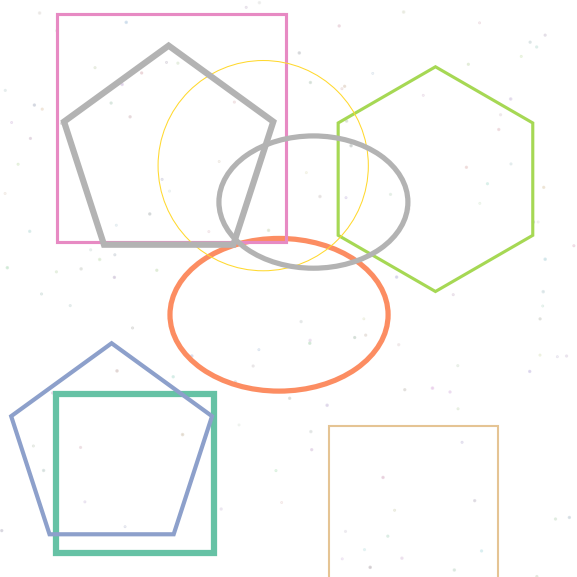[{"shape": "square", "thickness": 3, "radius": 0.69, "center": [0.234, 0.179]}, {"shape": "oval", "thickness": 2.5, "radius": 0.94, "center": [0.483, 0.454]}, {"shape": "pentagon", "thickness": 2, "radius": 0.91, "center": [0.193, 0.222]}, {"shape": "square", "thickness": 1.5, "radius": 0.99, "center": [0.297, 0.778]}, {"shape": "hexagon", "thickness": 1.5, "radius": 0.97, "center": [0.754, 0.689]}, {"shape": "circle", "thickness": 0.5, "radius": 0.91, "center": [0.456, 0.712]}, {"shape": "square", "thickness": 1, "radius": 0.73, "center": [0.716, 0.116]}, {"shape": "pentagon", "thickness": 3, "radius": 0.95, "center": [0.292, 0.73]}, {"shape": "oval", "thickness": 2.5, "radius": 0.82, "center": [0.543, 0.649]}]